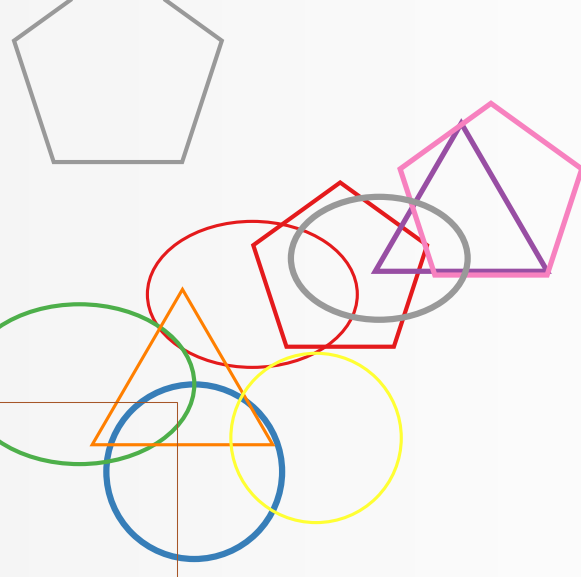[{"shape": "oval", "thickness": 1.5, "radius": 0.9, "center": [0.434, 0.489]}, {"shape": "pentagon", "thickness": 2, "radius": 0.79, "center": [0.585, 0.526]}, {"shape": "circle", "thickness": 3, "radius": 0.76, "center": [0.334, 0.182]}, {"shape": "oval", "thickness": 2, "radius": 0.99, "center": [0.137, 0.334]}, {"shape": "triangle", "thickness": 2.5, "radius": 0.85, "center": [0.794, 0.615]}, {"shape": "triangle", "thickness": 1.5, "radius": 0.9, "center": [0.314, 0.319]}, {"shape": "circle", "thickness": 1.5, "radius": 0.73, "center": [0.544, 0.241]}, {"shape": "square", "thickness": 0.5, "radius": 0.9, "center": [0.125, 0.124]}, {"shape": "pentagon", "thickness": 2.5, "radius": 0.82, "center": [0.845, 0.656]}, {"shape": "pentagon", "thickness": 2, "radius": 0.94, "center": [0.203, 0.871]}, {"shape": "oval", "thickness": 3, "radius": 0.76, "center": [0.653, 0.552]}]